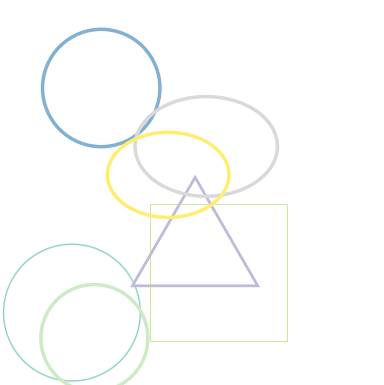[{"shape": "circle", "thickness": 1, "radius": 0.89, "center": [0.187, 0.188]}, {"shape": "triangle", "thickness": 2, "radius": 0.94, "center": [0.507, 0.352]}, {"shape": "circle", "thickness": 2.5, "radius": 0.76, "center": [0.263, 0.771]}, {"shape": "square", "thickness": 0.5, "radius": 0.89, "center": [0.567, 0.292]}, {"shape": "oval", "thickness": 2.5, "radius": 0.92, "center": [0.536, 0.62]}, {"shape": "circle", "thickness": 2.5, "radius": 0.69, "center": [0.245, 0.122]}, {"shape": "oval", "thickness": 2.5, "radius": 0.79, "center": [0.437, 0.546]}]